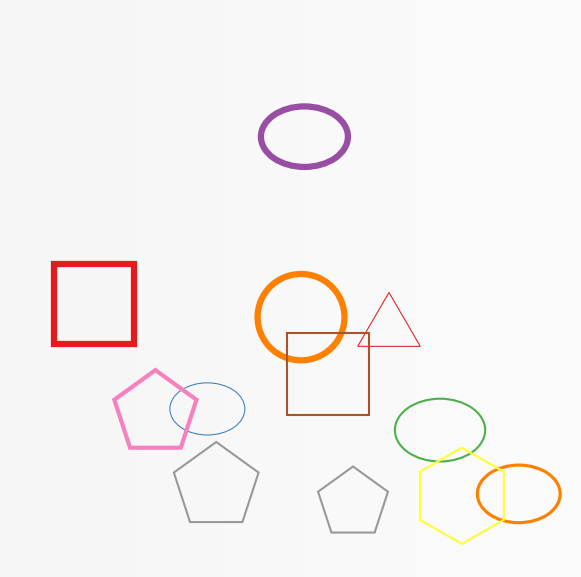[{"shape": "triangle", "thickness": 0.5, "radius": 0.31, "center": [0.669, 0.431]}, {"shape": "square", "thickness": 3, "radius": 0.34, "center": [0.161, 0.473]}, {"shape": "oval", "thickness": 0.5, "radius": 0.32, "center": [0.357, 0.291]}, {"shape": "oval", "thickness": 1, "radius": 0.39, "center": [0.757, 0.254]}, {"shape": "oval", "thickness": 3, "radius": 0.37, "center": [0.524, 0.762]}, {"shape": "oval", "thickness": 1.5, "radius": 0.36, "center": [0.892, 0.144]}, {"shape": "circle", "thickness": 3, "radius": 0.37, "center": [0.518, 0.45]}, {"shape": "hexagon", "thickness": 1, "radius": 0.42, "center": [0.795, 0.141]}, {"shape": "square", "thickness": 1, "radius": 0.35, "center": [0.565, 0.352]}, {"shape": "pentagon", "thickness": 2, "radius": 0.37, "center": [0.267, 0.284]}, {"shape": "pentagon", "thickness": 1, "radius": 0.32, "center": [0.607, 0.128]}, {"shape": "pentagon", "thickness": 1, "radius": 0.38, "center": [0.372, 0.157]}]